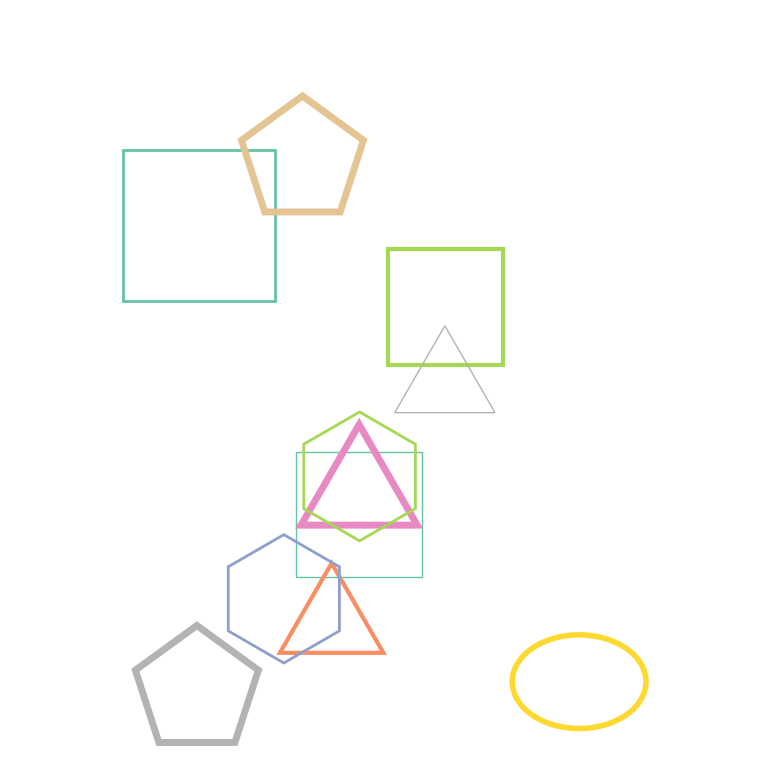[{"shape": "square", "thickness": 0.5, "radius": 0.41, "center": [0.466, 0.332]}, {"shape": "square", "thickness": 1, "radius": 0.49, "center": [0.258, 0.707]}, {"shape": "triangle", "thickness": 1.5, "radius": 0.39, "center": [0.431, 0.191]}, {"shape": "hexagon", "thickness": 1, "radius": 0.42, "center": [0.369, 0.222]}, {"shape": "triangle", "thickness": 2.5, "radius": 0.44, "center": [0.466, 0.362]}, {"shape": "hexagon", "thickness": 1, "radius": 0.42, "center": [0.467, 0.381]}, {"shape": "square", "thickness": 1.5, "radius": 0.37, "center": [0.578, 0.601]}, {"shape": "oval", "thickness": 2, "radius": 0.43, "center": [0.752, 0.115]}, {"shape": "pentagon", "thickness": 2.5, "radius": 0.42, "center": [0.393, 0.792]}, {"shape": "triangle", "thickness": 0.5, "radius": 0.38, "center": [0.578, 0.502]}, {"shape": "pentagon", "thickness": 2.5, "radius": 0.42, "center": [0.256, 0.104]}]